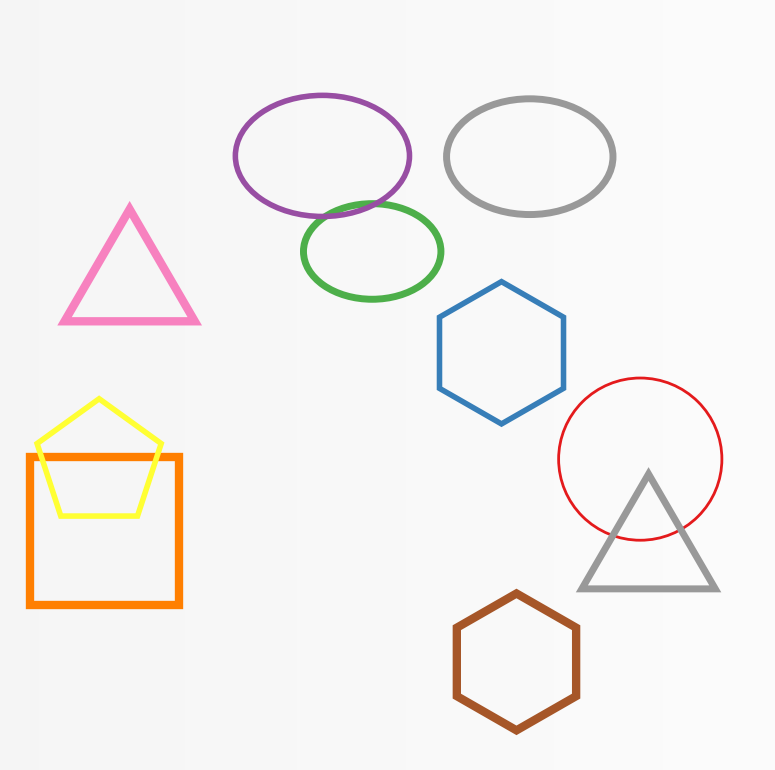[{"shape": "circle", "thickness": 1, "radius": 0.53, "center": [0.826, 0.404]}, {"shape": "hexagon", "thickness": 2, "radius": 0.46, "center": [0.647, 0.542]}, {"shape": "oval", "thickness": 2.5, "radius": 0.44, "center": [0.48, 0.673]}, {"shape": "oval", "thickness": 2, "radius": 0.56, "center": [0.416, 0.798]}, {"shape": "square", "thickness": 3, "radius": 0.48, "center": [0.135, 0.311]}, {"shape": "pentagon", "thickness": 2, "radius": 0.42, "center": [0.128, 0.398]}, {"shape": "hexagon", "thickness": 3, "radius": 0.44, "center": [0.666, 0.14]}, {"shape": "triangle", "thickness": 3, "radius": 0.49, "center": [0.167, 0.631]}, {"shape": "triangle", "thickness": 2.5, "radius": 0.5, "center": [0.837, 0.285]}, {"shape": "oval", "thickness": 2.5, "radius": 0.54, "center": [0.684, 0.797]}]